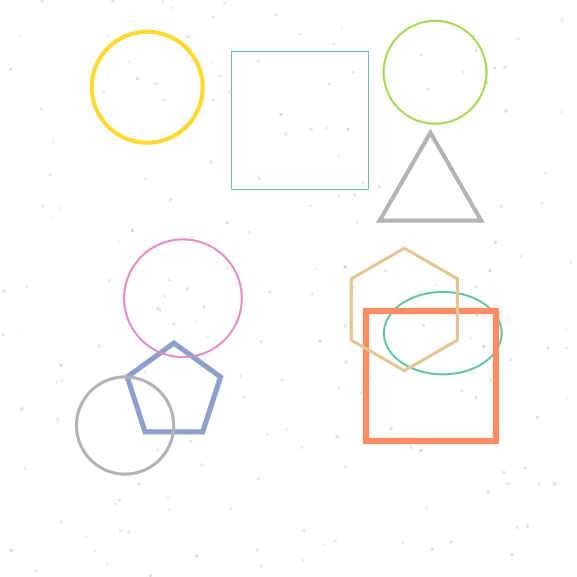[{"shape": "square", "thickness": 0.5, "radius": 0.6, "center": [0.519, 0.791]}, {"shape": "oval", "thickness": 1, "radius": 0.51, "center": [0.767, 0.422]}, {"shape": "square", "thickness": 3, "radius": 0.56, "center": [0.746, 0.348]}, {"shape": "pentagon", "thickness": 2.5, "radius": 0.42, "center": [0.301, 0.32]}, {"shape": "circle", "thickness": 1, "radius": 0.51, "center": [0.317, 0.483]}, {"shape": "circle", "thickness": 1, "radius": 0.45, "center": [0.753, 0.874]}, {"shape": "circle", "thickness": 2, "radius": 0.48, "center": [0.255, 0.848]}, {"shape": "hexagon", "thickness": 1.5, "radius": 0.53, "center": [0.7, 0.463]}, {"shape": "circle", "thickness": 1.5, "radius": 0.42, "center": [0.217, 0.262]}, {"shape": "triangle", "thickness": 2, "radius": 0.51, "center": [0.745, 0.668]}]